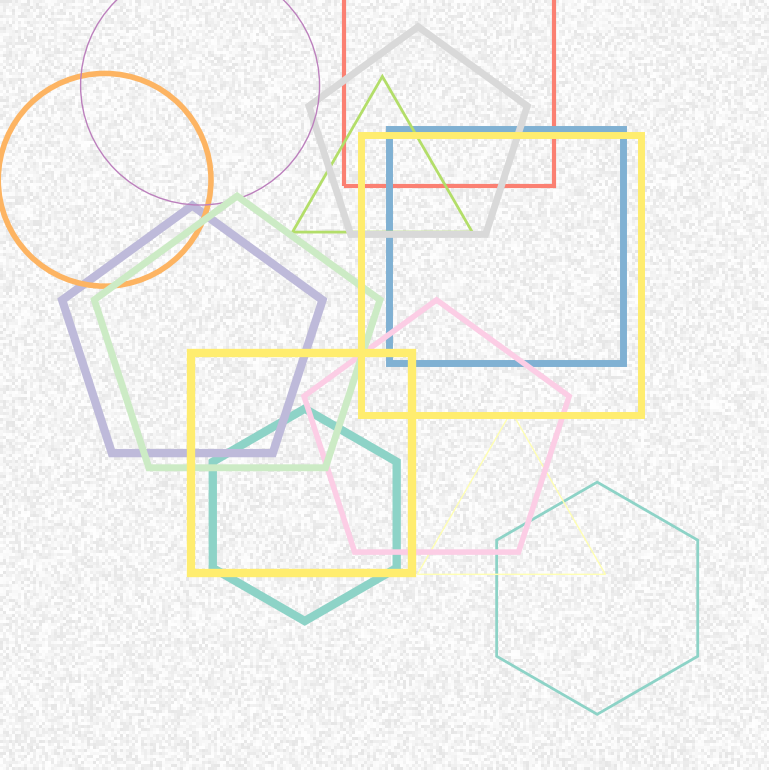[{"shape": "hexagon", "thickness": 1, "radius": 0.75, "center": [0.776, 0.223]}, {"shape": "hexagon", "thickness": 3, "radius": 0.69, "center": [0.396, 0.331]}, {"shape": "triangle", "thickness": 0.5, "radius": 0.71, "center": [0.664, 0.325]}, {"shape": "pentagon", "thickness": 3, "radius": 0.89, "center": [0.25, 0.555]}, {"shape": "square", "thickness": 1.5, "radius": 0.68, "center": [0.584, 0.894]}, {"shape": "square", "thickness": 2.5, "radius": 0.76, "center": [0.657, 0.681]}, {"shape": "circle", "thickness": 2, "radius": 0.69, "center": [0.136, 0.767]}, {"shape": "triangle", "thickness": 1, "radius": 0.67, "center": [0.497, 0.766]}, {"shape": "pentagon", "thickness": 2, "radius": 0.91, "center": [0.567, 0.429]}, {"shape": "pentagon", "thickness": 2.5, "radius": 0.75, "center": [0.543, 0.816]}, {"shape": "circle", "thickness": 0.5, "radius": 0.78, "center": [0.26, 0.889]}, {"shape": "pentagon", "thickness": 2.5, "radius": 0.98, "center": [0.308, 0.55]}, {"shape": "square", "thickness": 2.5, "radius": 0.91, "center": [0.651, 0.643]}, {"shape": "square", "thickness": 3, "radius": 0.71, "center": [0.391, 0.399]}]